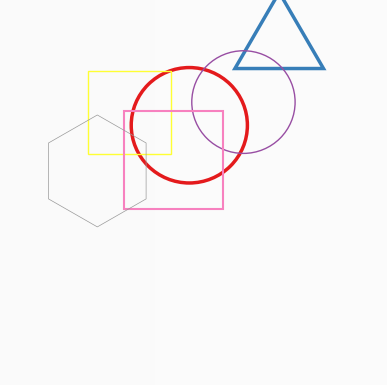[{"shape": "circle", "thickness": 2.5, "radius": 0.75, "center": [0.489, 0.675]}, {"shape": "triangle", "thickness": 2.5, "radius": 0.66, "center": [0.721, 0.888]}, {"shape": "circle", "thickness": 1, "radius": 0.67, "center": [0.628, 0.735]}, {"shape": "square", "thickness": 1, "radius": 0.54, "center": [0.334, 0.707]}, {"shape": "square", "thickness": 1.5, "radius": 0.64, "center": [0.448, 0.584]}, {"shape": "hexagon", "thickness": 0.5, "radius": 0.73, "center": [0.251, 0.556]}]